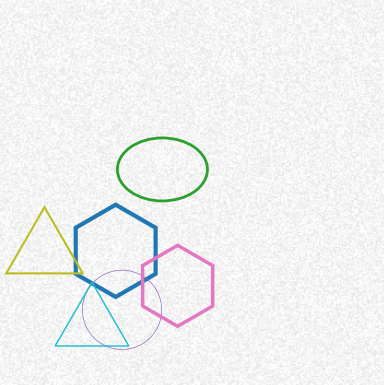[{"shape": "hexagon", "thickness": 3, "radius": 0.6, "center": [0.3, 0.349]}, {"shape": "oval", "thickness": 2, "radius": 0.58, "center": [0.422, 0.56]}, {"shape": "circle", "thickness": 0.5, "radius": 0.52, "center": [0.317, 0.195]}, {"shape": "hexagon", "thickness": 2.5, "radius": 0.53, "center": [0.461, 0.258]}, {"shape": "triangle", "thickness": 1.5, "radius": 0.57, "center": [0.116, 0.347]}, {"shape": "triangle", "thickness": 1, "radius": 0.55, "center": [0.239, 0.157]}]